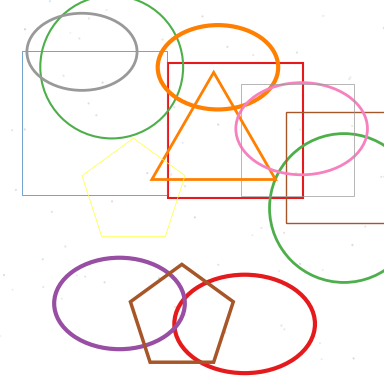[{"shape": "oval", "thickness": 3, "radius": 0.91, "center": [0.635, 0.159]}, {"shape": "square", "thickness": 1.5, "radius": 0.88, "center": [0.612, 0.661]}, {"shape": "square", "thickness": 0.5, "radius": 0.94, "center": [0.246, 0.681]}, {"shape": "circle", "thickness": 1.5, "radius": 0.93, "center": [0.29, 0.826]}, {"shape": "circle", "thickness": 2, "radius": 0.97, "center": [0.893, 0.46]}, {"shape": "oval", "thickness": 3, "radius": 0.85, "center": [0.31, 0.212]}, {"shape": "triangle", "thickness": 2, "radius": 0.93, "center": [0.555, 0.627]}, {"shape": "oval", "thickness": 3, "radius": 0.78, "center": [0.566, 0.825]}, {"shape": "pentagon", "thickness": 0.5, "radius": 0.7, "center": [0.347, 0.5]}, {"shape": "pentagon", "thickness": 2.5, "radius": 0.7, "center": [0.472, 0.173]}, {"shape": "square", "thickness": 1, "radius": 0.72, "center": [0.888, 0.564]}, {"shape": "oval", "thickness": 2, "radius": 0.85, "center": [0.783, 0.666]}, {"shape": "square", "thickness": 0.5, "radius": 0.73, "center": [0.773, 0.637]}, {"shape": "oval", "thickness": 2, "radius": 0.72, "center": [0.213, 0.865]}]